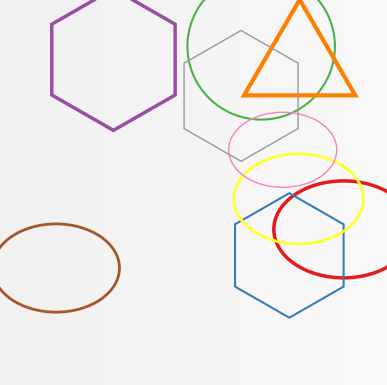[{"shape": "oval", "thickness": 2.5, "radius": 0.9, "center": [0.887, 0.404]}, {"shape": "hexagon", "thickness": 1.5, "radius": 0.81, "center": [0.747, 0.337]}, {"shape": "circle", "thickness": 1.5, "radius": 0.95, "center": [0.674, 0.88]}, {"shape": "hexagon", "thickness": 2.5, "radius": 0.92, "center": [0.293, 0.845]}, {"shape": "triangle", "thickness": 3, "radius": 0.83, "center": [0.773, 0.835]}, {"shape": "oval", "thickness": 2, "radius": 0.84, "center": [0.771, 0.483]}, {"shape": "oval", "thickness": 2, "radius": 0.82, "center": [0.145, 0.304]}, {"shape": "oval", "thickness": 1, "radius": 0.7, "center": [0.73, 0.611]}, {"shape": "hexagon", "thickness": 1, "radius": 0.85, "center": [0.622, 0.751]}]